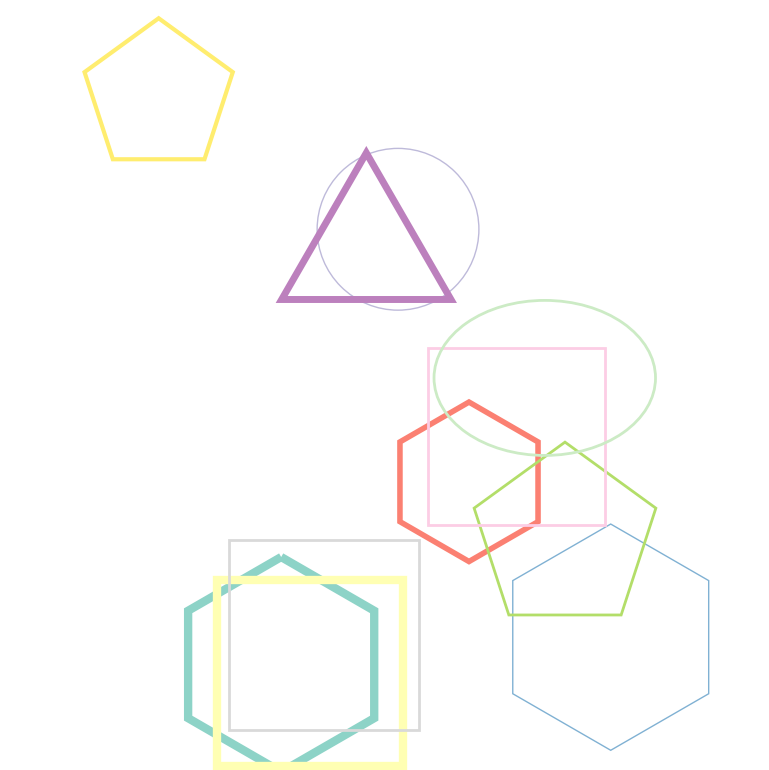[{"shape": "hexagon", "thickness": 3, "radius": 0.7, "center": [0.365, 0.137]}, {"shape": "square", "thickness": 3, "radius": 0.6, "center": [0.403, 0.126]}, {"shape": "circle", "thickness": 0.5, "radius": 0.53, "center": [0.517, 0.702]}, {"shape": "hexagon", "thickness": 2, "radius": 0.52, "center": [0.609, 0.374]}, {"shape": "hexagon", "thickness": 0.5, "radius": 0.73, "center": [0.793, 0.173]}, {"shape": "pentagon", "thickness": 1, "radius": 0.62, "center": [0.734, 0.302]}, {"shape": "square", "thickness": 1, "radius": 0.57, "center": [0.671, 0.433]}, {"shape": "square", "thickness": 1, "radius": 0.62, "center": [0.421, 0.176]}, {"shape": "triangle", "thickness": 2.5, "radius": 0.63, "center": [0.476, 0.675]}, {"shape": "oval", "thickness": 1, "radius": 0.72, "center": [0.707, 0.509]}, {"shape": "pentagon", "thickness": 1.5, "radius": 0.51, "center": [0.206, 0.875]}]